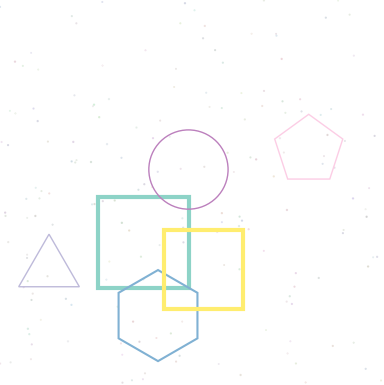[{"shape": "square", "thickness": 3, "radius": 0.59, "center": [0.372, 0.369]}, {"shape": "triangle", "thickness": 1, "radius": 0.45, "center": [0.127, 0.301]}, {"shape": "hexagon", "thickness": 1.5, "radius": 0.59, "center": [0.41, 0.18]}, {"shape": "pentagon", "thickness": 1, "radius": 0.46, "center": [0.802, 0.61]}, {"shape": "circle", "thickness": 1, "radius": 0.51, "center": [0.489, 0.56]}, {"shape": "square", "thickness": 3, "radius": 0.52, "center": [0.529, 0.301]}]